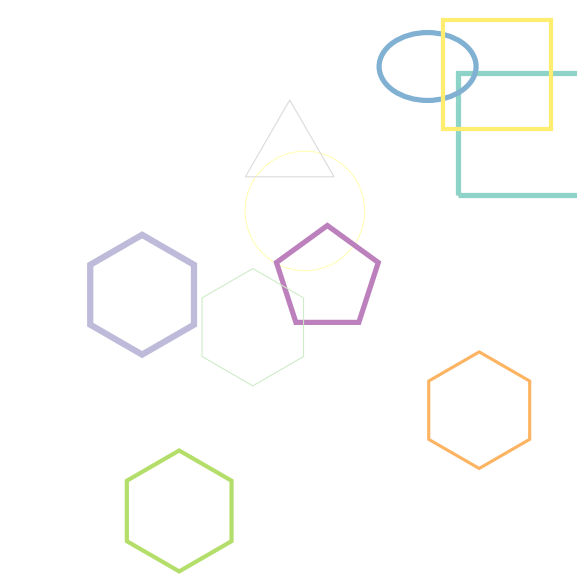[{"shape": "square", "thickness": 2.5, "radius": 0.53, "center": [0.899, 0.767]}, {"shape": "circle", "thickness": 0.5, "radius": 0.52, "center": [0.528, 0.634]}, {"shape": "hexagon", "thickness": 3, "radius": 0.52, "center": [0.246, 0.489]}, {"shape": "oval", "thickness": 2.5, "radius": 0.42, "center": [0.74, 0.884]}, {"shape": "hexagon", "thickness": 1.5, "radius": 0.5, "center": [0.83, 0.289]}, {"shape": "hexagon", "thickness": 2, "radius": 0.52, "center": [0.31, 0.114]}, {"shape": "triangle", "thickness": 0.5, "radius": 0.44, "center": [0.502, 0.737]}, {"shape": "pentagon", "thickness": 2.5, "radius": 0.46, "center": [0.567, 0.516]}, {"shape": "hexagon", "thickness": 0.5, "radius": 0.51, "center": [0.438, 0.433]}, {"shape": "square", "thickness": 2, "radius": 0.47, "center": [0.861, 0.87]}]